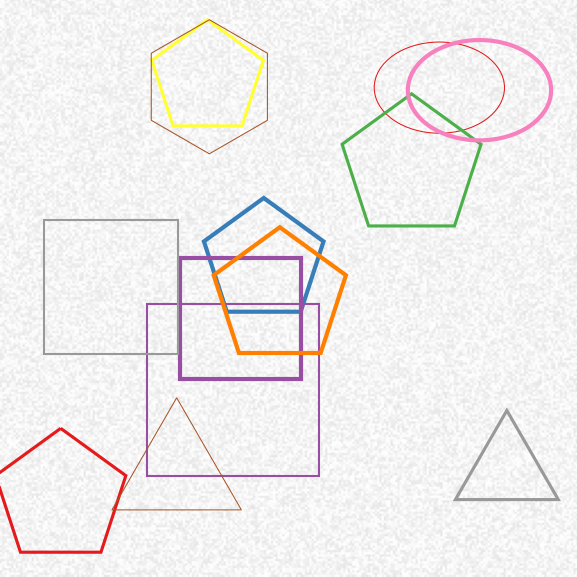[{"shape": "pentagon", "thickness": 1.5, "radius": 0.59, "center": [0.105, 0.139]}, {"shape": "oval", "thickness": 0.5, "radius": 0.56, "center": [0.761, 0.847]}, {"shape": "pentagon", "thickness": 2, "radius": 0.54, "center": [0.457, 0.547]}, {"shape": "pentagon", "thickness": 1.5, "radius": 0.63, "center": [0.713, 0.71]}, {"shape": "square", "thickness": 1, "radius": 0.75, "center": [0.404, 0.324]}, {"shape": "square", "thickness": 2, "radius": 0.53, "center": [0.416, 0.448]}, {"shape": "pentagon", "thickness": 2, "radius": 0.6, "center": [0.485, 0.485]}, {"shape": "pentagon", "thickness": 1.5, "radius": 0.51, "center": [0.359, 0.863]}, {"shape": "triangle", "thickness": 0.5, "radius": 0.65, "center": [0.306, 0.181]}, {"shape": "hexagon", "thickness": 0.5, "radius": 0.58, "center": [0.362, 0.849]}, {"shape": "oval", "thickness": 2, "radius": 0.62, "center": [0.83, 0.843]}, {"shape": "square", "thickness": 1, "radius": 0.58, "center": [0.193, 0.502]}, {"shape": "triangle", "thickness": 1.5, "radius": 0.51, "center": [0.878, 0.185]}]